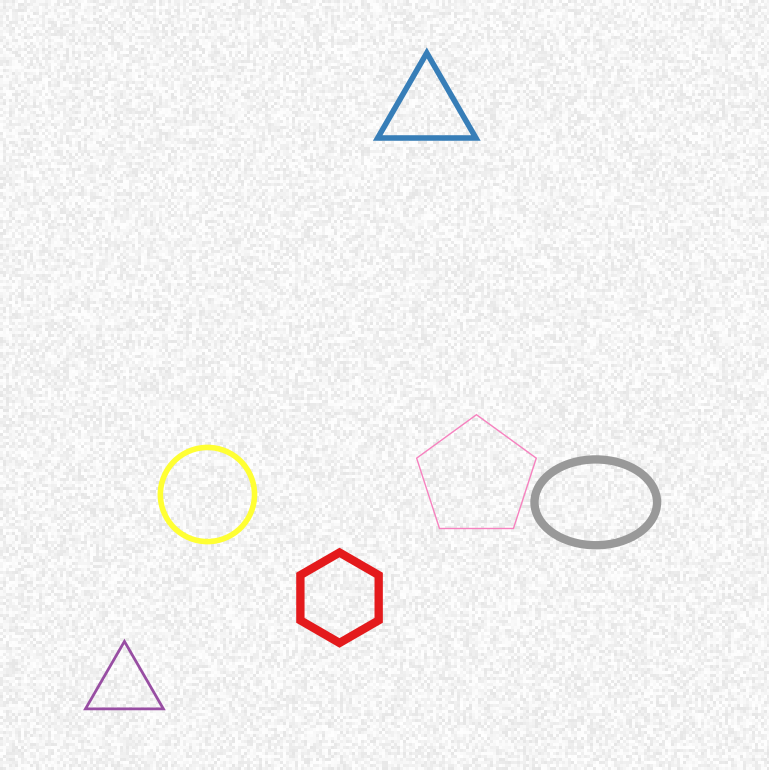[{"shape": "hexagon", "thickness": 3, "radius": 0.29, "center": [0.441, 0.224]}, {"shape": "triangle", "thickness": 2, "radius": 0.37, "center": [0.554, 0.858]}, {"shape": "triangle", "thickness": 1, "radius": 0.29, "center": [0.162, 0.109]}, {"shape": "circle", "thickness": 2, "radius": 0.31, "center": [0.269, 0.358]}, {"shape": "pentagon", "thickness": 0.5, "radius": 0.41, "center": [0.619, 0.38]}, {"shape": "oval", "thickness": 3, "radius": 0.4, "center": [0.774, 0.348]}]